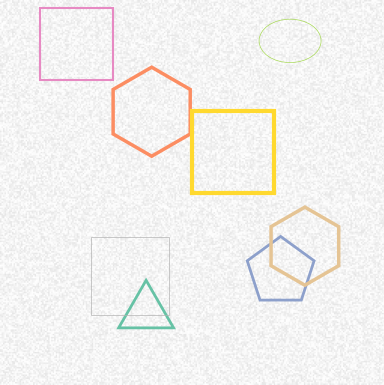[{"shape": "triangle", "thickness": 2, "radius": 0.41, "center": [0.38, 0.19]}, {"shape": "hexagon", "thickness": 2.5, "radius": 0.58, "center": [0.394, 0.71]}, {"shape": "pentagon", "thickness": 2, "radius": 0.46, "center": [0.729, 0.294]}, {"shape": "square", "thickness": 1.5, "radius": 0.47, "center": [0.198, 0.886]}, {"shape": "oval", "thickness": 0.5, "radius": 0.4, "center": [0.753, 0.894]}, {"shape": "square", "thickness": 3, "radius": 0.54, "center": [0.606, 0.605]}, {"shape": "hexagon", "thickness": 2.5, "radius": 0.51, "center": [0.792, 0.361]}, {"shape": "square", "thickness": 0.5, "radius": 0.5, "center": [0.338, 0.284]}]